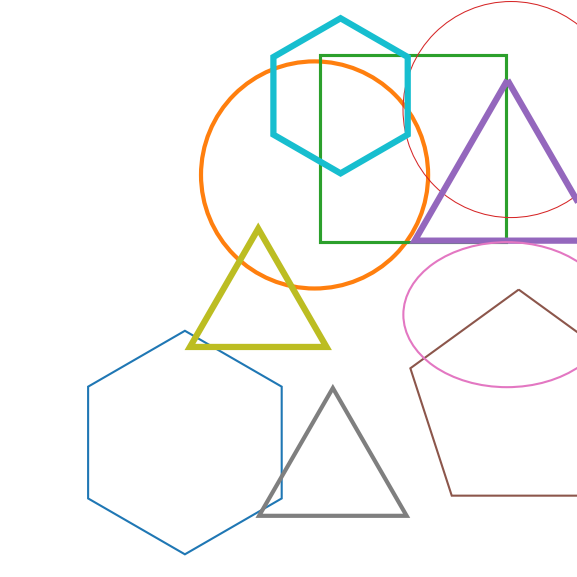[{"shape": "hexagon", "thickness": 1, "radius": 0.97, "center": [0.32, 0.233]}, {"shape": "circle", "thickness": 2, "radius": 0.98, "center": [0.545, 0.696]}, {"shape": "square", "thickness": 1.5, "radius": 0.81, "center": [0.715, 0.742]}, {"shape": "circle", "thickness": 0.5, "radius": 0.94, "center": [0.885, 0.809]}, {"shape": "triangle", "thickness": 3, "radius": 0.93, "center": [0.879, 0.675]}, {"shape": "pentagon", "thickness": 1, "radius": 0.99, "center": [0.898, 0.3]}, {"shape": "oval", "thickness": 1, "radius": 0.9, "center": [0.878, 0.454]}, {"shape": "triangle", "thickness": 2, "radius": 0.74, "center": [0.576, 0.18]}, {"shape": "triangle", "thickness": 3, "radius": 0.68, "center": [0.447, 0.467]}, {"shape": "hexagon", "thickness": 3, "radius": 0.67, "center": [0.59, 0.833]}]